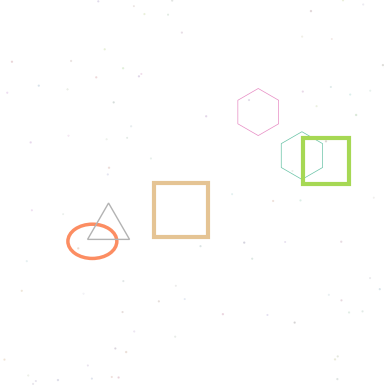[{"shape": "hexagon", "thickness": 0.5, "radius": 0.31, "center": [0.784, 0.596]}, {"shape": "oval", "thickness": 2.5, "radius": 0.32, "center": [0.24, 0.373]}, {"shape": "hexagon", "thickness": 0.5, "radius": 0.31, "center": [0.671, 0.709]}, {"shape": "square", "thickness": 3, "radius": 0.3, "center": [0.846, 0.583]}, {"shape": "square", "thickness": 3, "radius": 0.35, "center": [0.469, 0.455]}, {"shape": "triangle", "thickness": 1, "radius": 0.31, "center": [0.282, 0.41]}]